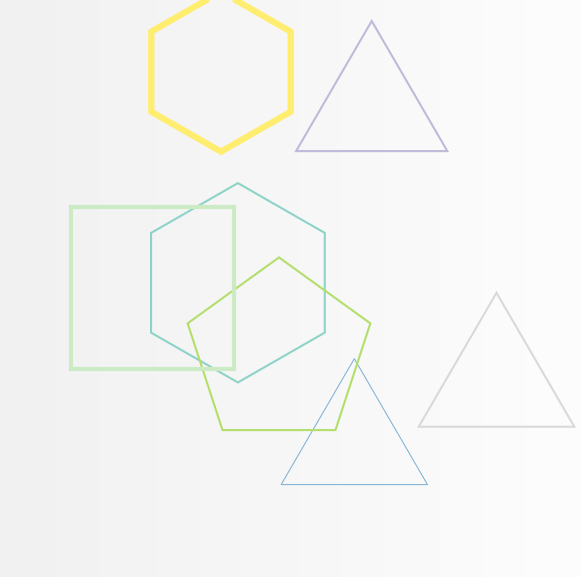[{"shape": "hexagon", "thickness": 1, "radius": 0.86, "center": [0.409, 0.509]}, {"shape": "triangle", "thickness": 1, "radius": 0.75, "center": [0.64, 0.813]}, {"shape": "triangle", "thickness": 0.5, "radius": 0.73, "center": [0.61, 0.233]}, {"shape": "pentagon", "thickness": 1, "radius": 0.83, "center": [0.48, 0.388]}, {"shape": "triangle", "thickness": 1, "radius": 0.77, "center": [0.854, 0.338]}, {"shape": "square", "thickness": 2, "radius": 0.7, "center": [0.262, 0.5]}, {"shape": "hexagon", "thickness": 3, "radius": 0.69, "center": [0.38, 0.875]}]